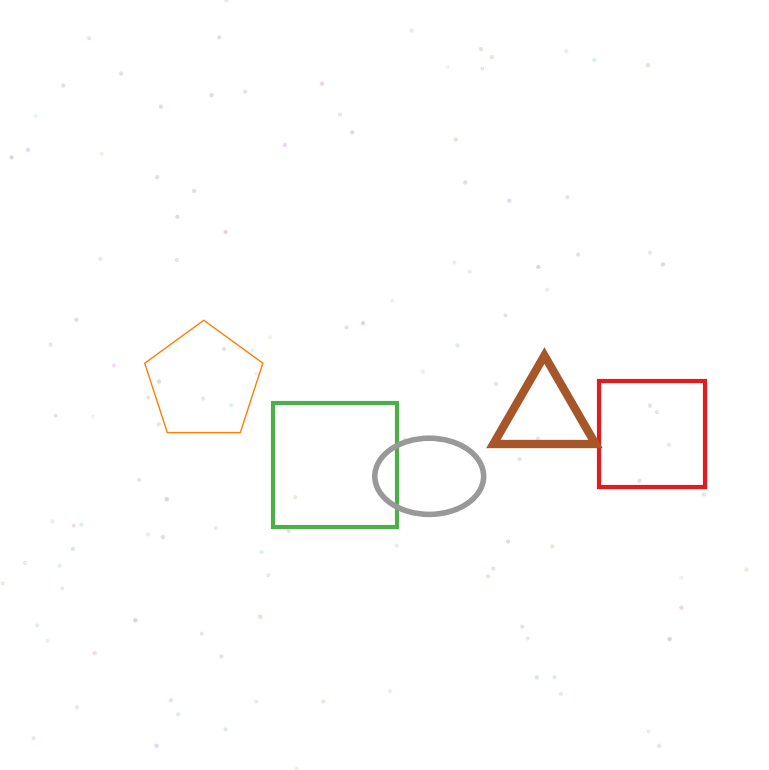[{"shape": "square", "thickness": 1.5, "radius": 0.35, "center": [0.847, 0.437]}, {"shape": "square", "thickness": 1.5, "radius": 0.4, "center": [0.435, 0.396]}, {"shape": "pentagon", "thickness": 0.5, "radius": 0.4, "center": [0.265, 0.503]}, {"shape": "triangle", "thickness": 3, "radius": 0.38, "center": [0.707, 0.462]}, {"shape": "oval", "thickness": 2, "radius": 0.35, "center": [0.557, 0.381]}]